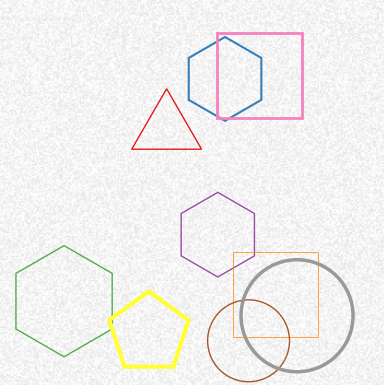[{"shape": "triangle", "thickness": 1, "radius": 0.52, "center": [0.433, 0.665]}, {"shape": "hexagon", "thickness": 1.5, "radius": 0.54, "center": [0.585, 0.795]}, {"shape": "hexagon", "thickness": 1, "radius": 0.72, "center": [0.166, 0.218]}, {"shape": "hexagon", "thickness": 1, "radius": 0.55, "center": [0.566, 0.39]}, {"shape": "square", "thickness": 0.5, "radius": 0.56, "center": [0.716, 0.235]}, {"shape": "pentagon", "thickness": 3, "radius": 0.54, "center": [0.387, 0.135]}, {"shape": "circle", "thickness": 1, "radius": 0.53, "center": [0.646, 0.115]}, {"shape": "square", "thickness": 2, "radius": 0.55, "center": [0.674, 0.805]}, {"shape": "circle", "thickness": 2.5, "radius": 0.73, "center": [0.772, 0.18]}]